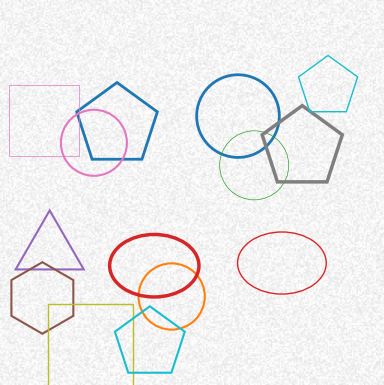[{"shape": "pentagon", "thickness": 2, "radius": 0.55, "center": [0.304, 0.676]}, {"shape": "circle", "thickness": 2, "radius": 0.54, "center": [0.618, 0.698]}, {"shape": "circle", "thickness": 1.5, "radius": 0.43, "center": [0.446, 0.23]}, {"shape": "circle", "thickness": 0.5, "radius": 0.45, "center": [0.66, 0.571]}, {"shape": "oval", "thickness": 2.5, "radius": 0.58, "center": [0.401, 0.31]}, {"shape": "oval", "thickness": 1, "radius": 0.58, "center": [0.732, 0.317]}, {"shape": "triangle", "thickness": 1.5, "radius": 0.51, "center": [0.129, 0.351]}, {"shape": "hexagon", "thickness": 1.5, "radius": 0.46, "center": [0.11, 0.226]}, {"shape": "square", "thickness": 0.5, "radius": 0.46, "center": [0.114, 0.688]}, {"shape": "circle", "thickness": 1.5, "radius": 0.43, "center": [0.244, 0.629]}, {"shape": "pentagon", "thickness": 2.5, "radius": 0.55, "center": [0.785, 0.616]}, {"shape": "square", "thickness": 1, "radius": 0.55, "center": [0.235, 0.101]}, {"shape": "pentagon", "thickness": 1, "radius": 0.4, "center": [0.852, 0.775]}, {"shape": "pentagon", "thickness": 1.5, "radius": 0.48, "center": [0.389, 0.109]}]